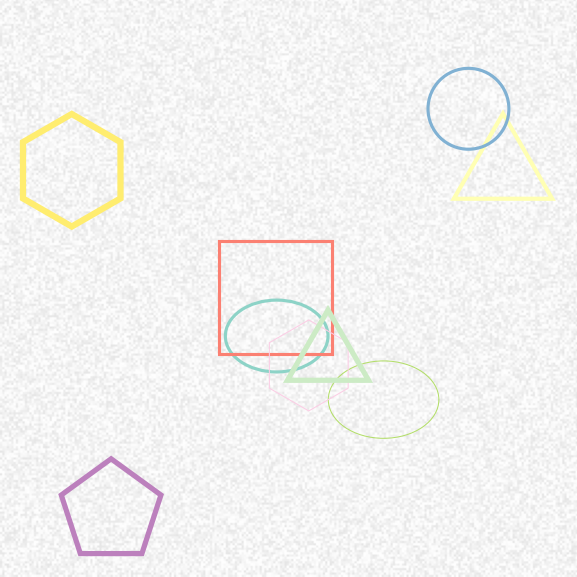[{"shape": "oval", "thickness": 1.5, "radius": 0.44, "center": [0.479, 0.417]}, {"shape": "triangle", "thickness": 2, "radius": 0.49, "center": [0.871, 0.704]}, {"shape": "square", "thickness": 1.5, "radius": 0.49, "center": [0.477, 0.484]}, {"shape": "circle", "thickness": 1.5, "radius": 0.35, "center": [0.811, 0.811]}, {"shape": "oval", "thickness": 0.5, "radius": 0.48, "center": [0.664, 0.307]}, {"shape": "hexagon", "thickness": 0.5, "radius": 0.39, "center": [0.535, 0.366]}, {"shape": "pentagon", "thickness": 2.5, "radius": 0.45, "center": [0.192, 0.114]}, {"shape": "triangle", "thickness": 2.5, "radius": 0.41, "center": [0.568, 0.381]}, {"shape": "hexagon", "thickness": 3, "radius": 0.49, "center": [0.124, 0.704]}]